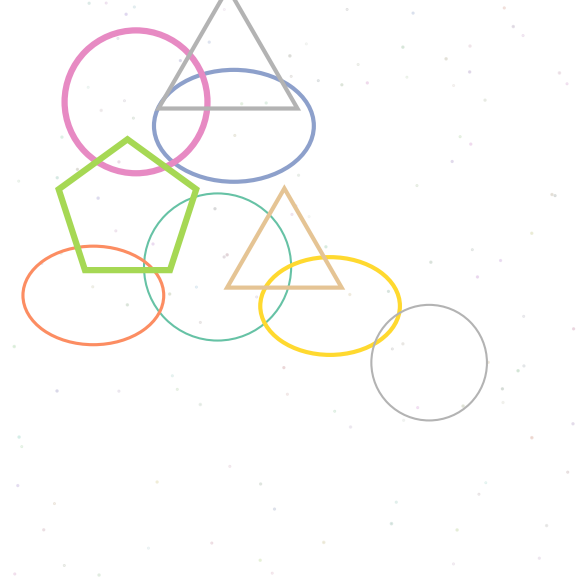[{"shape": "circle", "thickness": 1, "radius": 0.64, "center": [0.377, 0.537]}, {"shape": "oval", "thickness": 1.5, "radius": 0.61, "center": [0.162, 0.488]}, {"shape": "oval", "thickness": 2, "radius": 0.69, "center": [0.405, 0.781]}, {"shape": "circle", "thickness": 3, "radius": 0.62, "center": [0.236, 0.823]}, {"shape": "pentagon", "thickness": 3, "radius": 0.63, "center": [0.221, 0.633]}, {"shape": "oval", "thickness": 2, "radius": 0.6, "center": [0.572, 0.469]}, {"shape": "triangle", "thickness": 2, "radius": 0.57, "center": [0.492, 0.558]}, {"shape": "circle", "thickness": 1, "radius": 0.5, "center": [0.743, 0.371]}, {"shape": "triangle", "thickness": 2, "radius": 0.69, "center": [0.395, 0.881]}]